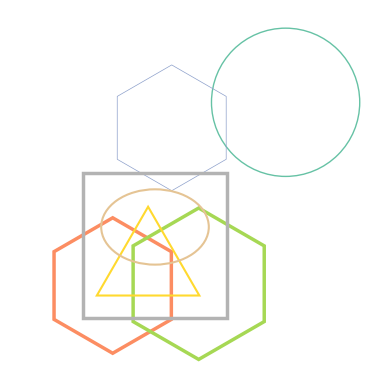[{"shape": "circle", "thickness": 1, "radius": 0.96, "center": [0.742, 0.734]}, {"shape": "hexagon", "thickness": 2.5, "radius": 0.88, "center": [0.293, 0.258]}, {"shape": "hexagon", "thickness": 0.5, "radius": 0.82, "center": [0.446, 0.668]}, {"shape": "hexagon", "thickness": 2.5, "radius": 0.98, "center": [0.516, 0.263]}, {"shape": "triangle", "thickness": 1.5, "radius": 0.77, "center": [0.385, 0.309]}, {"shape": "oval", "thickness": 1.5, "radius": 0.7, "center": [0.403, 0.41]}, {"shape": "square", "thickness": 2.5, "radius": 0.94, "center": [0.403, 0.362]}]